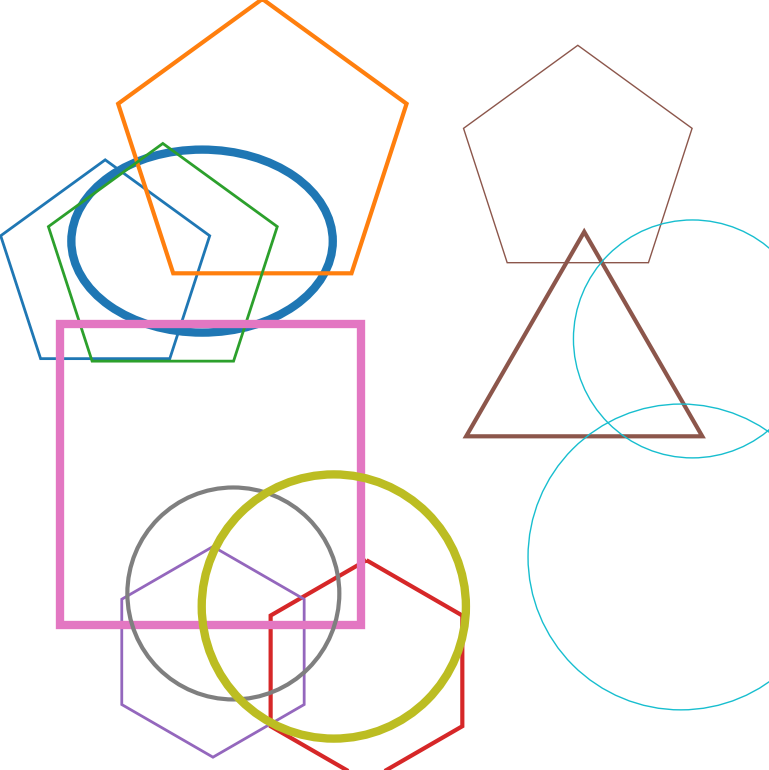[{"shape": "oval", "thickness": 3, "radius": 0.85, "center": [0.262, 0.687]}, {"shape": "pentagon", "thickness": 1, "radius": 0.71, "center": [0.137, 0.65]}, {"shape": "pentagon", "thickness": 1.5, "radius": 0.98, "center": [0.341, 0.804]}, {"shape": "pentagon", "thickness": 1, "radius": 0.78, "center": [0.211, 0.657]}, {"shape": "hexagon", "thickness": 1.5, "radius": 0.72, "center": [0.476, 0.129]}, {"shape": "hexagon", "thickness": 1, "radius": 0.68, "center": [0.277, 0.153]}, {"shape": "pentagon", "thickness": 0.5, "radius": 0.78, "center": [0.75, 0.785]}, {"shape": "triangle", "thickness": 1.5, "radius": 0.89, "center": [0.759, 0.522]}, {"shape": "square", "thickness": 3, "radius": 0.98, "center": [0.274, 0.384]}, {"shape": "circle", "thickness": 1.5, "radius": 0.69, "center": [0.303, 0.229]}, {"shape": "circle", "thickness": 3, "radius": 0.86, "center": [0.434, 0.212]}, {"shape": "circle", "thickness": 0.5, "radius": 0.77, "center": [0.899, 0.56]}, {"shape": "circle", "thickness": 0.5, "radius": 0.99, "center": [0.884, 0.277]}]